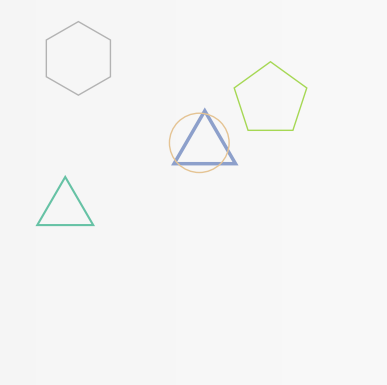[{"shape": "triangle", "thickness": 1.5, "radius": 0.42, "center": [0.168, 0.457]}, {"shape": "triangle", "thickness": 2.5, "radius": 0.46, "center": [0.528, 0.621]}, {"shape": "pentagon", "thickness": 1, "radius": 0.49, "center": [0.698, 0.741]}, {"shape": "circle", "thickness": 1, "radius": 0.39, "center": [0.514, 0.629]}, {"shape": "hexagon", "thickness": 1, "radius": 0.48, "center": [0.202, 0.848]}]